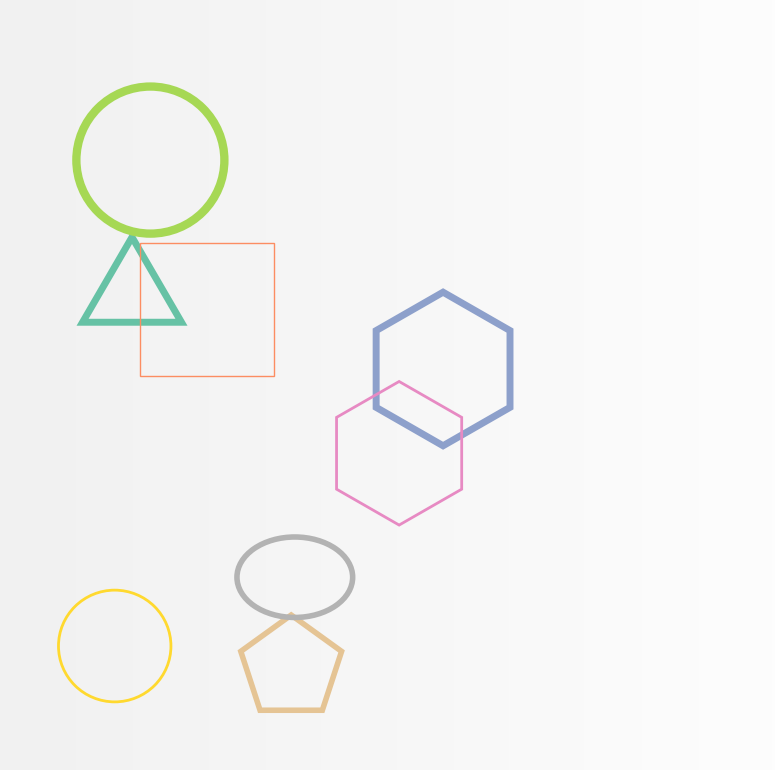[{"shape": "triangle", "thickness": 2.5, "radius": 0.37, "center": [0.17, 0.618]}, {"shape": "square", "thickness": 0.5, "radius": 0.43, "center": [0.267, 0.598]}, {"shape": "hexagon", "thickness": 2.5, "radius": 0.5, "center": [0.572, 0.521]}, {"shape": "hexagon", "thickness": 1, "radius": 0.47, "center": [0.515, 0.411]}, {"shape": "circle", "thickness": 3, "radius": 0.48, "center": [0.194, 0.792]}, {"shape": "circle", "thickness": 1, "radius": 0.36, "center": [0.148, 0.161]}, {"shape": "pentagon", "thickness": 2, "radius": 0.34, "center": [0.376, 0.133]}, {"shape": "oval", "thickness": 2, "radius": 0.37, "center": [0.38, 0.25]}]